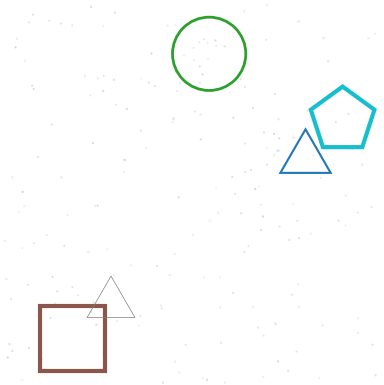[{"shape": "triangle", "thickness": 1.5, "radius": 0.38, "center": [0.794, 0.589]}, {"shape": "circle", "thickness": 2, "radius": 0.48, "center": [0.543, 0.86]}, {"shape": "square", "thickness": 3, "radius": 0.43, "center": [0.188, 0.12]}, {"shape": "triangle", "thickness": 0.5, "radius": 0.36, "center": [0.288, 0.211]}, {"shape": "pentagon", "thickness": 3, "radius": 0.43, "center": [0.89, 0.688]}]